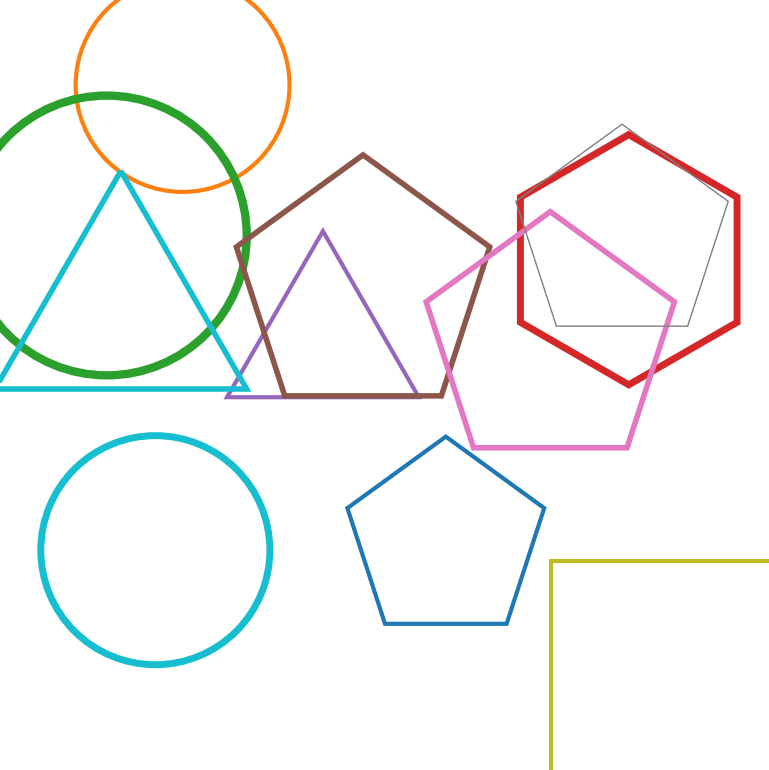[{"shape": "pentagon", "thickness": 1.5, "radius": 0.67, "center": [0.579, 0.299]}, {"shape": "circle", "thickness": 1.5, "radius": 0.69, "center": [0.237, 0.89]}, {"shape": "circle", "thickness": 3, "radius": 0.91, "center": [0.139, 0.694]}, {"shape": "hexagon", "thickness": 2.5, "radius": 0.81, "center": [0.817, 0.663]}, {"shape": "triangle", "thickness": 1.5, "radius": 0.72, "center": [0.419, 0.556]}, {"shape": "pentagon", "thickness": 2, "radius": 0.86, "center": [0.472, 0.626]}, {"shape": "pentagon", "thickness": 2, "radius": 0.85, "center": [0.715, 0.556]}, {"shape": "pentagon", "thickness": 0.5, "radius": 0.73, "center": [0.808, 0.694]}, {"shape": "square", "thickness": 1.5, "radius": 0.74, "center": [0.863, 0.124]}, {"shape": "circle", "thickness": 2.5, "radius": 0.74, "center": [0.202, 0.285]}, {"shape": "triangle", "thickness": 2, "radius": 0.94, "center": [0.157, 0.589]}]